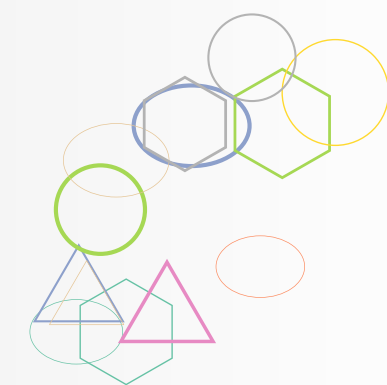[{"shape": "oval", "thickness": 0.5, "radius": 0.6, "center": [0.197, 0.138]}, {"shape": "hexagon", "thickness": 1, "radius": 0.68, "center": [0.326, 0.138]}, {"shape": "oval", "thickness": 0.5, "radius": 0.57, "center": [0.672, 0.307]}, {"shape": "triangle", "thickness": 1.5, "radius": 0.66, "center": [0.203, 0.231]}, {"shape": "oval", "thickness": 3, "radius": 0.75, "center": [0.495, 0.673]}, {"shape": "triangle", "thickness": 2.5, "radius": 0.69, "center": [0.431, 0.182]}, {"shape": "circle", "thickness": 3, "radius": 0.57, "center": [0.259, 0.456]}, {"shape": "hexagon", "thickness": 2, "radius": 0.7, "center": [0.728, 0.679]}, {"shape": "circle", "thickness": 1, "radius": 0.69, "center": [0.866, 0.76]}, {"shape": "triangle", "thickness": 0.5, "radius": 0.55, "center": [0.224, 0.212]}, {"shape": "oval", "thickness": 0.5, "radius": 0.68, "center": [0.3, 0.584]}, {"shape": "circle", "thickness": 1.5, "radius": 0.56, "center": [0.65, 0.85]}, {"shape": "hexagon", "thickness": 2, "radius": 0.61, "center": [0.477, 0.678]}]